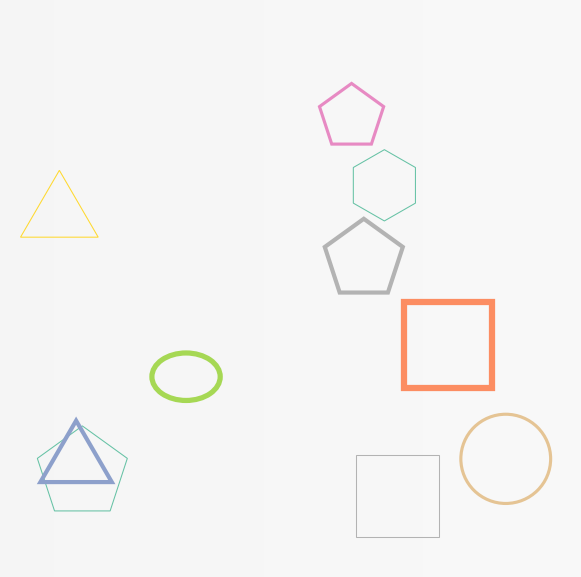[{"shape": "pentagon", "thickness": 0.5, "radius": 0.41, "center": [0.142, 0.18]}, {"shape": "hexagon", "thickness": 0.5, "radius": 0.31, "center": [0.661, 0.678]}, {"shape": "square", "thickness": 3, "radius": 0.37, "center": [0.771, 0.402]}, {"shape": "triangle", "thickness": 2, "radius": 0.35, "center": [0.131, 0.2]}, {"shape": "pentagon", "thickness": 1.5, "radius": 0.29, "center": [0.605, 0.797]}, {"shape": "oval", "thickness": 2.5, "radius": 0.29, "center": [0.32, 0.347]}, {"shape": "triangle", "thickness": 0.5, "radius": 0.39, "center": [0.102, 0.627]}, {"shape": "circle", "thickness": 1.5, "radius": 0.39, "center": [0.87, 0.205]}, {"shape": "square", "thickness": 0.5, "radius": 0.36, "center": [0.683, 0.141]}, {"shape": "pentagon", "thickness": 2, "radius": 0.35, "center": [0.626, 0.55]}]